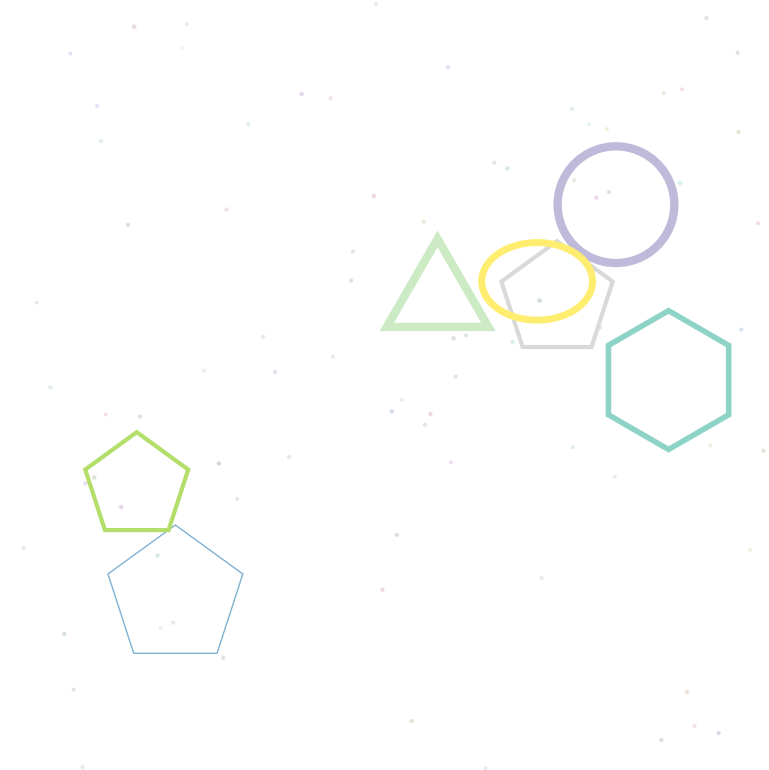[{"shape": "hexagon", "thickness": 2, "radius": 0.45, "center": [0.868, 0.506]}, {"shape": "circle", "thickness": 3, "radius": 0.38, "center": [0.8, 0.734]}, {"shape": "pentagon", "thickness": 0.5, "radius": 0.46, "center": [0.228, 0.226]}, {"shape": "pentagon", "thickness": 1.5, "radius": 0.35, "center": [0.178, 0.368]}, {"shape": "pentagon", "thickness": 1.5, "radius": 0.38, "center": [0.723, 0.611]}, {"shape": "triangle", "thickness": 3, "radius": 0.38, "center": [0.568, 0.614]}, {"shape": "oval", "thickness": 2.5, "radius": 0.36, "center": [0.698, 0.635]}]